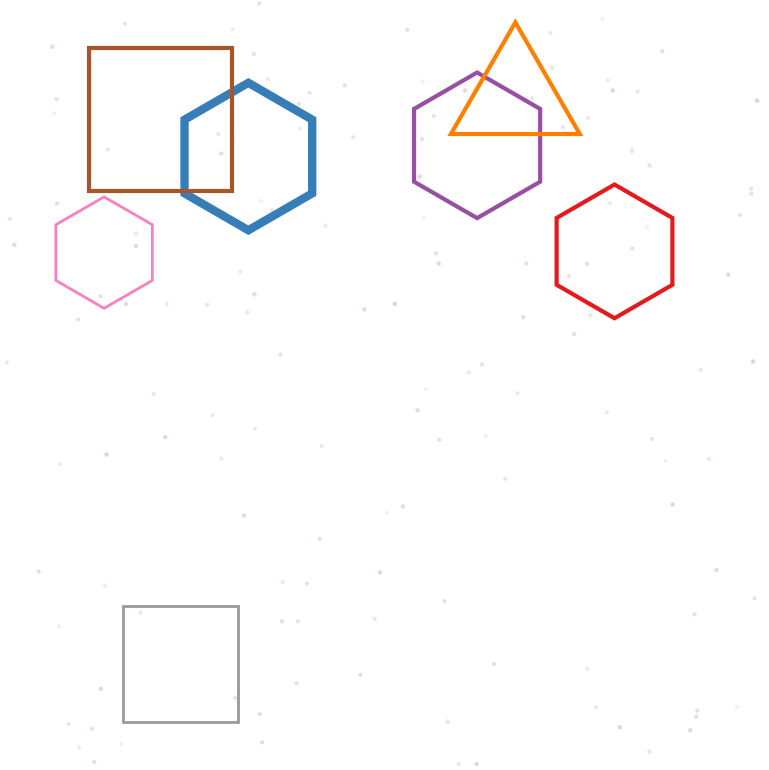[{"shape": "hexagon", "thickness": 1.5, "radius": 0.43, "center": [0.798, 0.674]}, {"shape": "hexagon", "thickness": 3, "radius": 0.48, "center": [0.323, 0.797]}, {"shape": "hexagon", "thickness": 1.5, "radius": 0.47, "center": [0.62, 0.811]}, {"shape": "triangle", "thickness": 1.5, "radius": 0.48, "center": [0.669, 0.874]}, {"shape": "square", "thickness": 1.5, "radius": 0.46, "center": [0.208, 0.844]}, {"shape": "hexagon", "thickness": 1, "radius": 0.36, "center": [0.135, 0.672]}, {"shape": "square", "thickness": 1, "radius": 0.38, "center": [0.234, 0.138]}]